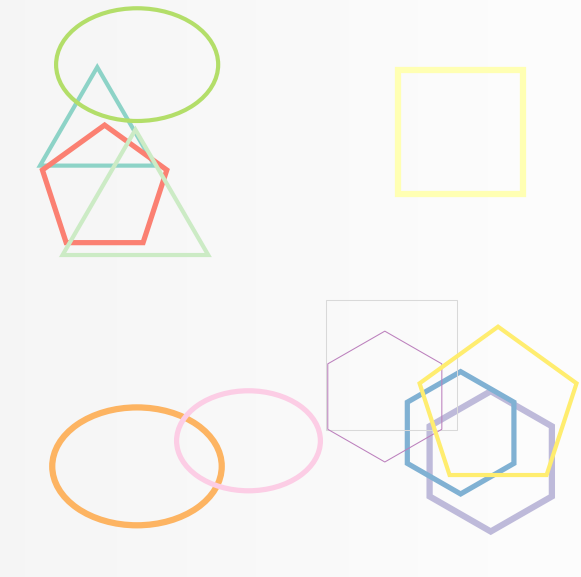[{"shape": "triangle", "thickness": 2, "radius": 0.57, "center": [0.167, 0.769]}, {"shape": "square", "thickness": 3, "radius": 0.54, "center": [0.792, 0.77]}, {"shape": "hexagon", "thickness": 3, "radius": 0.61, "center": [0.844, 0.2]}, {"shape": "pentagon", "thickness": 2.5, "radius": 0.56, "center": [0.18, 0.67]}, {"shape": "hexagon", "thickness": 2.5, "radius": 0.53, "center": [0.792, 0.25]}, {"shape": "oval", "thickness": 3, "radius": 0.73, "center": [0.236, 0.192]}, {"shape": "oval", "thickness": 2, "radius": 0.7, "center": [0.236, 0.887]}, {"shape": "oval", "thickness": 2.5, "radius": 0.62, "center": [0.428, 0.236]}, {"shape": "square", "thickness": 0.5, "radius": 0.56, "center": [0.674, 0.367]}, {"shape": "hexagon", "thickness": 0.5, "radius": 0.57, "center": [0.662, 0.312]}, {"shape": "triangle", "thickness": 2, "radius": 0.72, "center": [0.233, 0.63]}, {"shape": "pentagon", "thickness": 2, "radius": 0.71, "center": [0.857, 0.291]}]